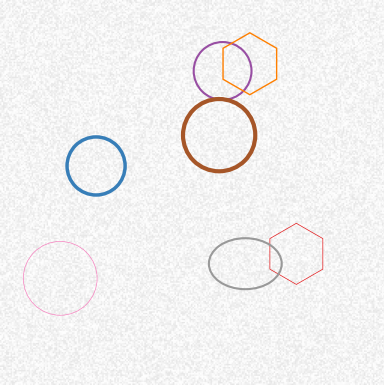[{"shape": "hexagon", "thickness": 0.5, "radius": 0.4, "center": [0.77, 0.341]}, {"shape": "circle", "thickness": 2.5, "radius": 0.38, "center": [0.25, 0.569]}, {"shape": "circle", "thickness": 1.5, "radius": 0.38, "center": [0.578, 0.816]}, {"shape": "hexagon", "thickness": 1, "radius": 0.4, "center": [0.649, 0.834]}, {"shape": "circle", "thickness": 3, "radius": 0.47, "center": [0.569, 0.649]}, {"shape": "circle", "thickness": 0.5, "radius": 0.48, "center": [0.156, 0.277]}, {"shape": "oval", "thickness": 1.5, "radius": 0.47, "center": [0.637, 0.315]}]